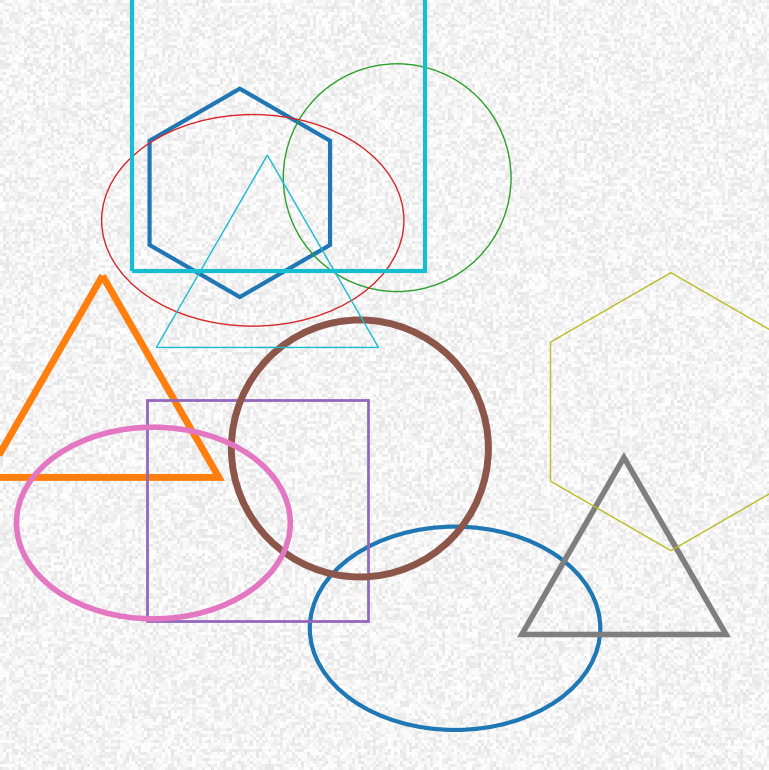[{"shape": "oval", "thickness": 1.5, "radius": 0.94, "center": [0.591, 0.184]}, {"shape": "hexagon", "thickness": 1.5, "radius": 0.68, "center": [0.311, 0.75]}, {"shape": "triangle", "thickness": 2.5, "radius": 0.87, "center": [0.133, 0.467]}, {"shape": "circle", "thickness": 0.5, "radius": 0.74, "center": [0.516, 0.769]}, {"shape": "oval", "thickness": 0.5, "radius": 0.98, "center": [0.328, 0.714]}, {"shape": "square", "thickness": 1, "radius": 0.72, "center": [0.334, 0.337]}, {"shape": "circle", "thickness": 2.5, "radius": 0.83, "center": [0.467, 0.418]}, {"shape": "oval", "thickness": 2, "radius": 0.89, "center": [0.199, 0.321]}, {"shape": "triangle", "thickness": 2, "radius": 0.77, "center": [0.81, 0.253]}, {"shape": "hexagon", "thickness": 0.5, "radius": 0.9, "center": [0.871, 0.465]}, {"shape": "square", "thickness": 1.5, "radius": 0.95, "center": [0.362, 0.838]}, {"shape": "triangle", "thickness": 0.5, "radius": 0.83, "center": [0.347, 0.632]}]